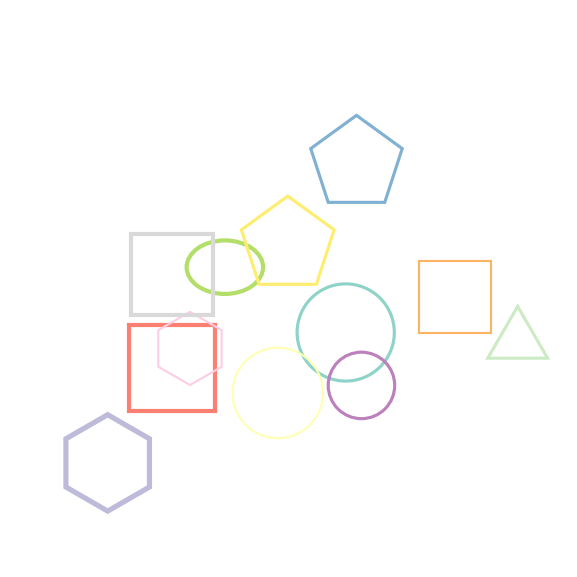[{"shape": "circle", "thickness": 1.5, "radius": 0.42, "center": [0.599, 0.423]}, {"shape": "circle", "thickness": 1, "radius": 0.39, "center": [0.481, 0.319]}, {"shape": "hexagon", "thickness": 2.5, "radius": 0.42, "center": [0.186, 0.198]}, {"shape": "square", "thickness": 2, "radius": 0.37, "center": [0.298, 0.362]}, {"shape": "pentagon", "thickness": 1.5, "radius": 0.42, "center": [0.617, 0.716]}, {"shape": "square", "thickness": 1, "radius": 0.31, "center": [0.789, 0.485]}, {"shape": "oval", "thickness": 2, "radius": 0.33, "center": [0.389, 0.536]}, {"shape": "hexagon", "thickness": 1, "radius": 0.32, "center": [0.329, 0.396]}, {"shape": "square", "thickness": 2, "radius": 0.35, "center": [0.298, 0.524]}, {"shape": "circle", "thickness": 1.5, "radius": 0.29, "center": [0.626, 0.332]}, {"shape": "triangle", "thickness": 1.5, "radius": 0.3, "center": [0.896, 0.409]}, {"shape": "pentagon", "thickness": 1.5, "radius": 0.42, "center": [0.498, 0.575]}]